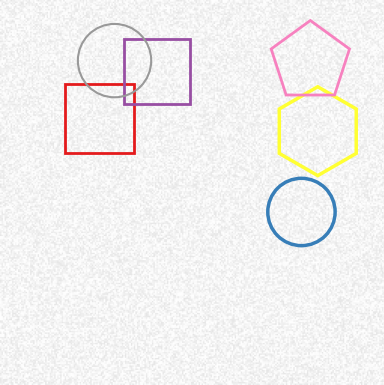[{"shape": "square", "thickness": 2, "radius": 0.45, "center": [0.258, 0.692]}, {"shape": "circle", "thickness": 2.5, "radius": 0.44, "center": [0.783, 0.449]}, {"shape": "square", "thickness": 2, "radius": 0.43, "center": [0.408, 0.815]}, {"shape": "hexagon", "thickness": 2.5, "radius": 0.58, "center": [0.825, 0.659]}, {"shape": "pentagon", "thickness": 2, "radius": 0.53, "center": [0.806, 0.84]}, {"shape": "circle", "thickness": 1.5, "radius": 0.48, "center": [0.298, 0.843]}]